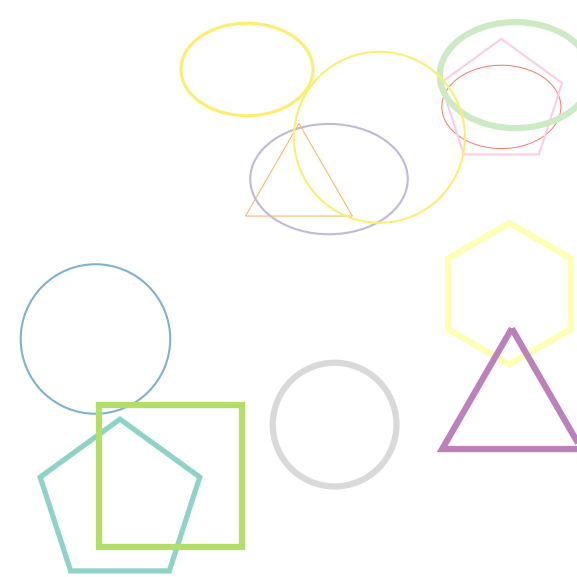[{"shape": "pentagon", "thickness": 2.5, "radius": 0.73, "center": [0.208, 0.128]}, {"shape": "hexagon", "thickness": 3, "radius": 0.61, "center": [0.882, 0.49]}, {"shape": "oval", "thickness": 1, "radius": 0.68, "center": [0.57, 0.689]}, {"shape": "oval", "thickness": 0.5, "radius": 0.52, "center": [0.868, 0.814]}, {"shape": "circle", "thickness": 1, "radius": 0.65, "center": [0.165, 0.412]}, {"shape": "triangle", "thickness": 0.5, "radius": 0.53, "center": [0.518, 0.678]}, {"shape": "square", "thickness": 3, "radius": 0.62, "center": [0.295, 0.175]}, {"shape": "pentagon", "thickness": 1, "radius": 0.55, "center": [0.868, 0.821]}, {"shape": "circle", "thickness": 3, "radius": 0.54, "center": [0.579, 0.264]}, {"shape": "triangle", "thickness": 3, "radius": 0.7, "center": [0.886, 0.291]}, {"shape": "oval", "thickness": 3, "radius": 0.66, "center": [0.893, 0.869]}, {"shape": "oval", "thickness": 1.5, "radius": 0.57, "center": [0.428, 0.879]}, {"shape": "circle", "thickness": 1, "radius": 0.74, "center": [0.657, 0.761]}]